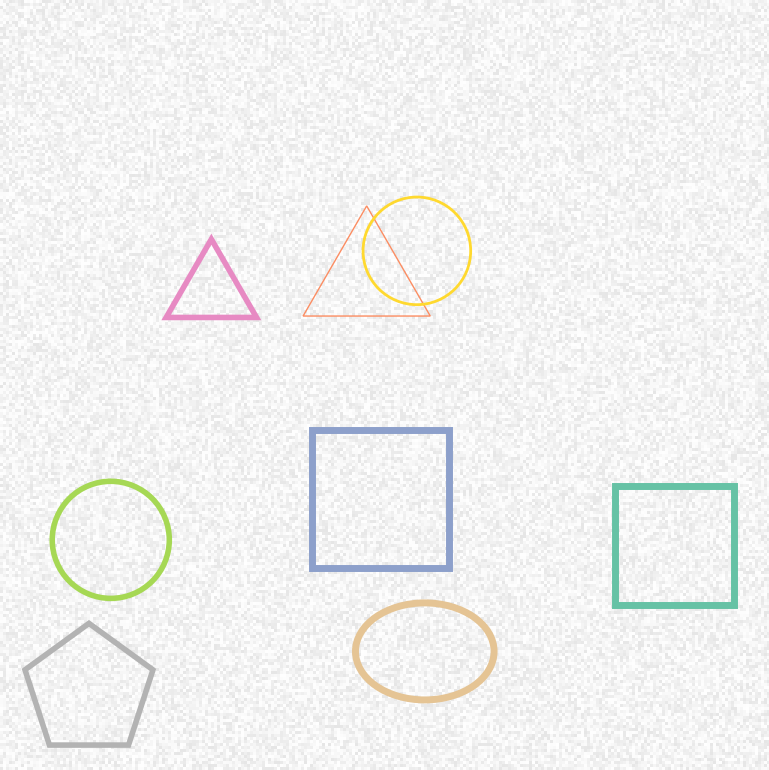[{"shape": "square", "thickness": 2.5, "radius": 0.39, "center": [0.876, 0.292]}, {"shape": "triangle", "thickness": 0.5, "radius": 0.48, "center": [0.476, 0.637]}, {"shape": "square", "thickness": 2.5, "radius": 0.45, "center": [0.494, 0.352]}, {"shape": "triangle", "thickness": 2, "radius": 0.34, "center": [0.274, 0.622]}, {"shape": "circle", "thickness": 2, "radius": 0.38, "center": [0.144, 0.299]}, {"shape": "circle", "thickness": 1, "radius": 0.35, "center": [0.541, 0.674]}, {"shape": "oval", "thickness": 2.5, "radius": 0.45, "center": [0.552, 0.154]}, {"shape": "pentagon", "thickness": 2, "radius": 0.44, "center": [0.116, 0.103]}]